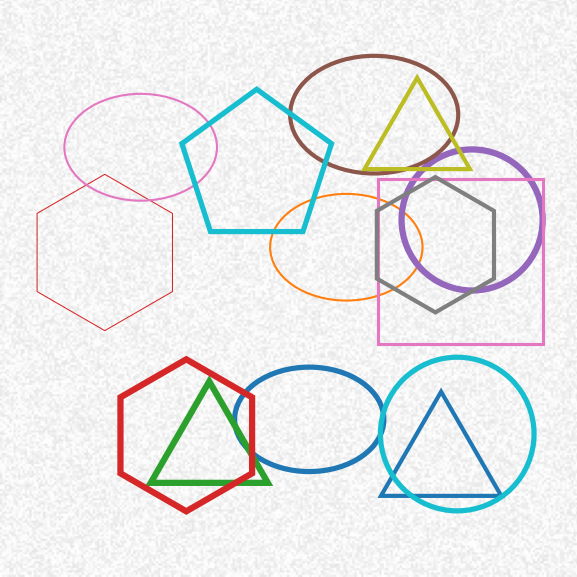[{"shape": "oval", "thickness": 2.5, "radius": 0.65, "center": [0.535, 0.273]}, {"shape": "triangle", "thickness": 2, "radius": 0.6, "center": [0.764, 0.201]}, {"shape": "oval", "thickness": 1, "radius": 0.66, "center": [0.6, 0.571]}, {"shape": "triangle", "thickness": 3, "radius": 0.59, "center": [0.362, 0.222]}, {"shape": "hexagon", "thickness": 3, "radius": 0.66, "center": [0.323, 0.245]}, {"shape": "hexagon", "thickness": 0.5, "radius": 0.68, "center": [0.181, 0.562]}, {"shape": "circle", "thickness": 3, "radius": 0.61, "center": [0.817, 0.618]}, {"shape": "oval", "thickness": 2, "radius": 0.73, "center": [0.648, 0.801]}, {"shape": "square", "thickness": 1.5, "radius": 0.72, "center": [0.798, 0.546]}, {"shape": "oval", "thickness": 1, "radius": 0.66, "center": [0.244, 0.744]}, {"shape": "hexagon", "thickness": 2, "radius": 0.59, "center": [0.754, 0.575]}, {"shape": "triangle", "thickness": 2, "radius": 0.53, "center": [0.722, 0.759]}, {"shape": "pentagon", "thickness": 2.5, "radius": 0.68, "center": [0.445, 0.708]}, {"shape": "circle", "thickness": 2.5, "radius": 0.67, "center": [0.792, 0.248]}]